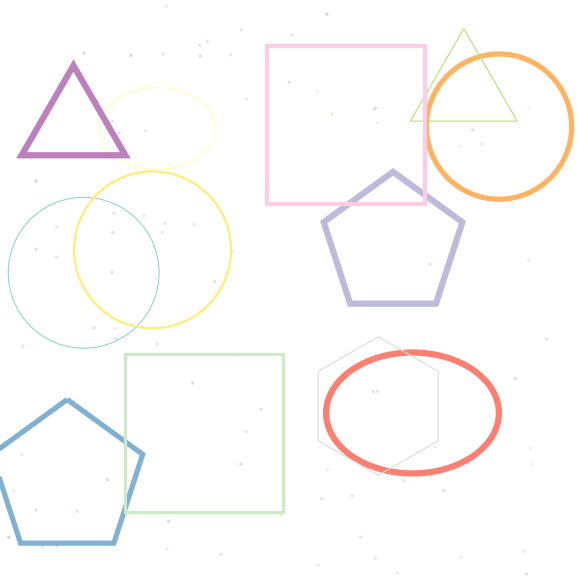[{"shape": "circle", "thickness": 0.5, "radius": 0.65, "center": [0.145, 0.527]}, {"shape": "oval", "thickness": 0.5, "radius": 0.5, "center": [0.272, 0.777]}, {"shape": "pentagon", "thickness": 3, "radius": 0.63, "center": [0.681, 0.575]}, {"shape": "oval", "thickness": 3, "radius": 0.75, "center": [0.714, 0.284]}, {"shape": "pentagon", "thickness": 2.5, "radius": 0.69, "center": [0.116, 0.17]}, {"shape": "circle", "thickness": 2.5, "radius": 0.63, "center": [0.864, 0.78]}, {"shape": "triangle", "thickness": 0.5, "radius": 0.53, "center": [0.803, 0.843]}, {"shape": "square", "thickness": 2, "radius": 0.68, "center": [0.599, 0.783]}, {"shape": "hexagon", "thickness": 0.5, "radius": 0.6, "center": [0.655, 0.296]}, {"shape": "triangle", "thickness": 3, "radius": 0.52, "center": [0.127, 0.782]}, {"shape": "square", "thickness": 1.5, "radius": 0.68, "center": [0.353, 0.249]}, {"shape": "circle", "thickness": 1, "radius": 0.68, "center": [0.264, 0.566]}]